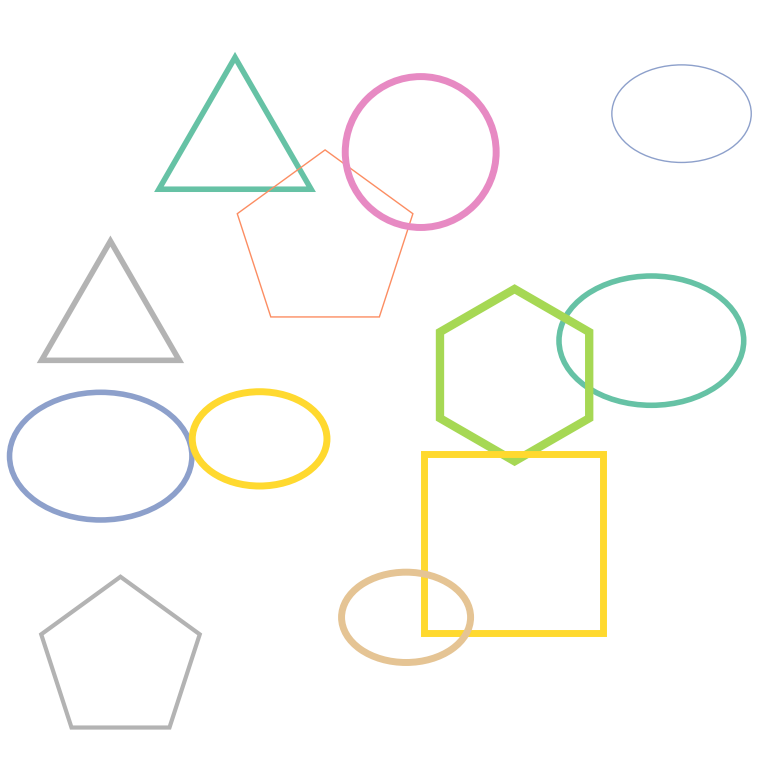[{"shape": "triangle", "thickness": 2, "radius": 0.57, "center": [0.305, 0.811]}, {"shape": "oval", "thickness": 2, "radius": 0.6, "center": [0.846, 0.558]}, {"shape": "pentagon", "thickness": 0.5, "radius": 0.6, "center": [0.422, 0.685]}, {"shape": "oval", "thickness": 0.5, "radius": 0.45, "center": [0.885, 0.852]}, {"shape": "oval", "thickness": 2, "radius": 0.59, "center": [0.131, 0.408]}, {"shape": "circle", "thickness": 2.5, "radius": 0.49, "center": [0.546, 0.803]}, {"shape": "hexagon", "thickness": 3, "radius": 0.56, "center": [0.668, 0.513]}, {"shape": "oval", "thickness": 2.5, "radius": 0.44, "center": [0.337, 0.43]}, {"shape": "square", "thickness": 2.5, "radius": 0.58, "center": [0.667, 0.294]}, {"shape": "oval", "thickness": 2.5, "radius": 0.42, "center": [0.527, 0.198]}, {"shape": "triangle", "thickness": 2, "radius": 0.52, "center": [0.143, 0.584]}, {"shape": "pentagon", "thickness": 1.5, "radius": 0.54, "center": [0.156, 0.143]}]